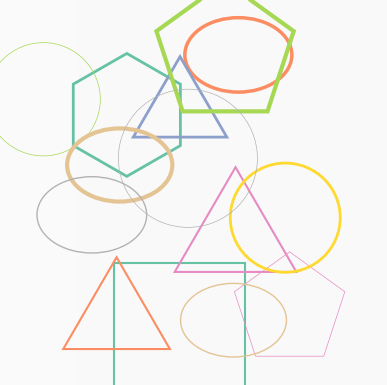[{"shape": "hexagon", "thickness": 2, "radius": 0.8, "center": [0.327, 0.702]}, {"shape": "square", "thickness": 1.5, "radius": 0.85, "center": [0.463, 0.147]}, {"shape": "oval", "thickness": 2.5, "radius": 0.69, "center": [0.615, 0.857]}, {"shape": "triangle", "thickness": 1.5, "radius": 0.79, "center": [0.301, 0.173]}, {"shape": "triangle", "thickness": 2, "radius": 0.7, "center": [0.465, 0.714]}, {"shape": "pentagon", "thickness": 0.5, "radius": 0.75, "center": [0.747, 0.196]}, {"shape": "triangle", "thickness": 1.5, "radius": 0.91, "center": [0.608, 0.384]}, {"shape": "pentagon", "thickness": 3, "radius": 0.93, "center": [0.581, 0.861]}, {"shape": "circle", "thickness": 0.5, "radius": 0.74, "center": [0.112, 0.742]}, {"shape": "circle", "thickness": 2, "radius": 0.71, "center": [0.736, 0.435]}, {"shape": "oval", "thickness": 1, "radius": 0.68, "center": [0.603, 0.168]}, {"shape": "oval", "thickness": 3, "radius": 0.68, "center": [0.309, 0.571]}, {"shape": "oval", "thickness": 1, "radius": 0.71, "center": [0.237, 0.442]}, {"shape": "circle", "thickness": 0.5, "radius": 0.9, "center": [0.485, 0.589]}]